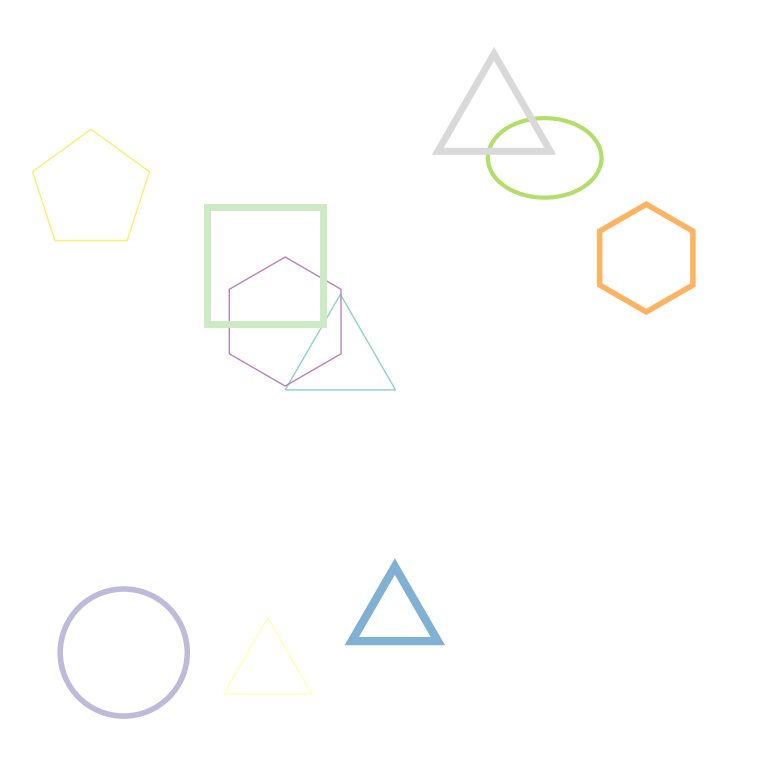[{"shape": "triangle", "thickness": 0.5, "radius": 0.41, "center": [0.442, 0.535]}, {"shape": "triangle", "thickness": 0.5, "radius": 0.33, "center": [0.348, 0.132]}, {"shape": "circle", "thickness": 2, "radius": 0.41, "center": [0.161, 0.153]}, {"shape": "triangle", "thickness": 3, "radius": 0.32, "center": [0.513, 0.2]}, {"shape": "hexagon", "thickness": 2, "radius": 0.35, "center": [0.839, 0.665]}, {"shape": "oval", "thickness": 1.5, "radius": 0.37, "center": [0.707, 0.795]}, {"shape": "triangle", "thickness": 2.5, "radius": 0.42, "center": [0.642, 0.846]}, {"shape": "hexagon", "thickness": 0.5, "radius": 0.42, "center": [0.37, 0.582]}, {"shape": "square", "thickness": 2.5, "radius": 0.38, "center": [0.344, 0.655]}, {"shape": "pentagon", "thickness": 0.5, "radius": 0.4, "center": [0.118, 0.752]}]